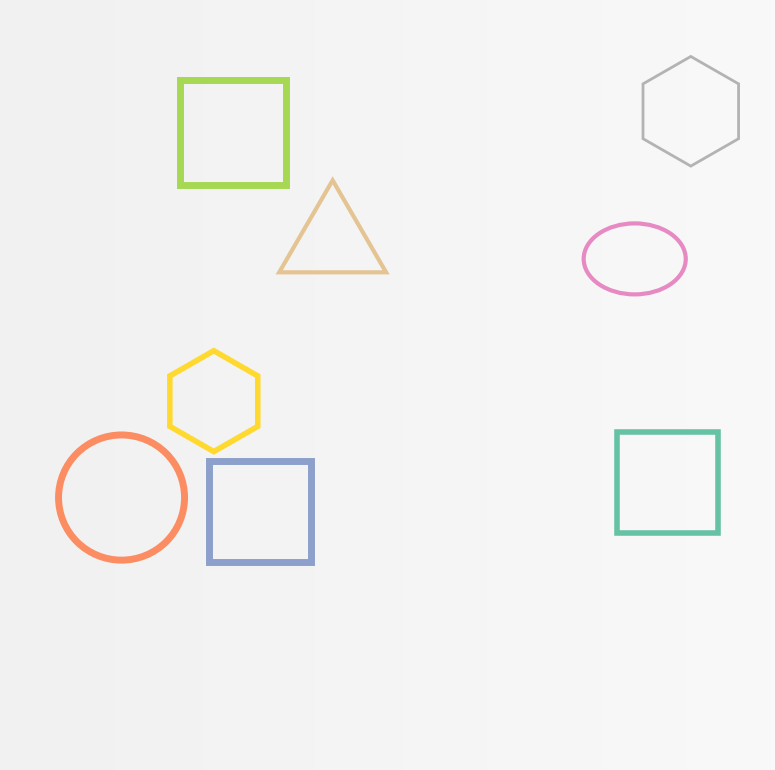[{"shape": "square", "thickness": 2, "radius": 0.33, "center": [0.861, 0.373]}, {"shape": "circle", "thickness": 2.5, "radius": 0.41, "center": [0.157, 0.354]}, {"shape": "square", "thickness": 2.5, "radius": 0.33, "center": [0.335, 0.335]}, {"shape": "oval", "thickness": 1.5, "radius": 0.33, "center": [0.819, 0.664]}, {"shape": "square", "thickness": 2.5, "radius": 0.34, "center": [0.301, 0.828]}, {"shape": "hexagon", "thickness": 2, "radius": 0.33, "center": [0.276, 0.479]}, {"shape": "triangle", "thickness": 1.5, "radius": 0.4, "center": [0.429, 0.686]}, {"shape": "hexagon", "thickness": 1, "radius": 0.36, "center": [0.891, 0.855]}]